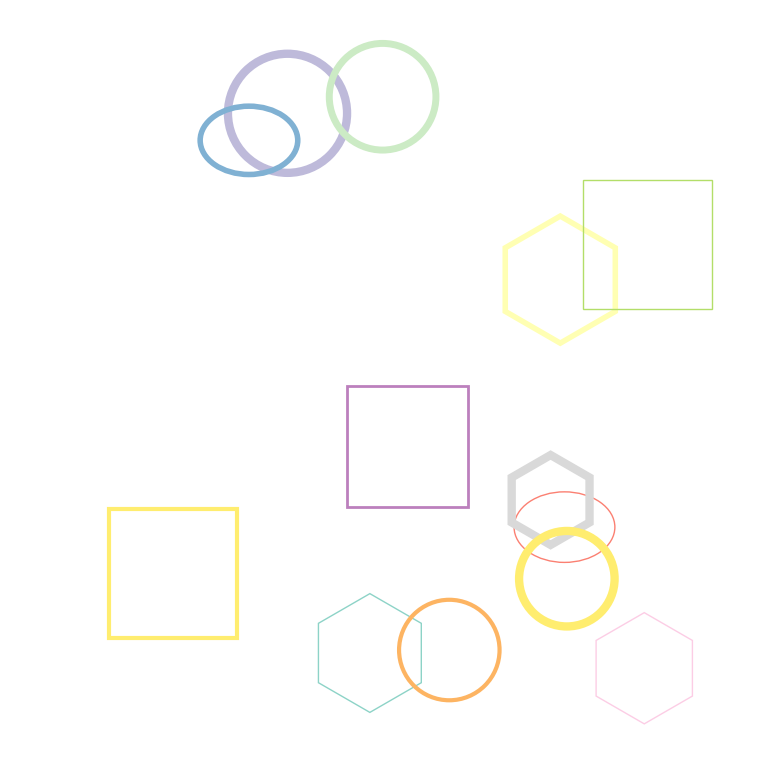[{"shape": "hexagon", "thickness": 0.5, "radius": 0.39, "center": [0.48, 0.152]}, {"shape": "hexagon", "thickness": 2, "radius": 0.41, "center": [0.728, 0.637]}, {"shape": "circle", "thickness": 3, "radius": 0.39, "center": [0.373, 0.853]}, {"shape": "oval", "thickness": 0.5, "radius": 0.33, "center": [0.733, 0.315]}, {"shape": "oval", "thickness": 2, "radius": 0.32, "center": [0.323, 0.818]}, {"shape": "circle", "thickness": 1.5, "radius": 0.33, "center": [0.584, 0.156]}, {"shape": "square", "thickness": 0.5, "radius": 0.42, "center": [0.841, 0.683]}, {"shape": "hexagon", "thickness": 0.5, "radius": 0.36, "center": [0.837, 0.132]}, {"shape": "hexagon", "thickness": 3, "radius": 0.29, "center": [0.715, 0.351]}, {"shape": "square", "thickness": 1, "radius": 0.39, "center": [0.529, 0.42]}, {"shape": "circle", "thickness": 2.5, "radius": 0.35, "center": [0.497, 0.874]}, {"shape": "square", "thickness": 1.5, "radius": 0.42, "center": [0.225, 0.255]}, {"shape": "circle", "thickness": 3, "radius": 0.31, "center": [0.736, 0.248]}]